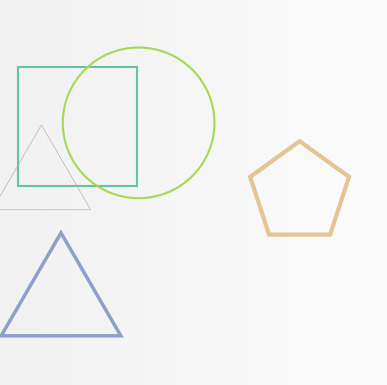[{"shape": "square", "thickness": 1.5, "radius": 0.77, "center": [0.2, 0.671]}, {"shape": "triangle", "thickness": 2.5, "radius": 0.89, "center": [0.157, 0.217]}, {"shape": "circle", "thickness": 1.5, "radius": 0.98, "center": [0.358, 0.681]}, {"shape": "pentagon", "thickness": 3, "radius": 0.67, "center": [0.773, 0.499]}, {"shape": "triangle", "thickness": 0.5, "radius": 0.73, "center": [0.107, 0.529]}]